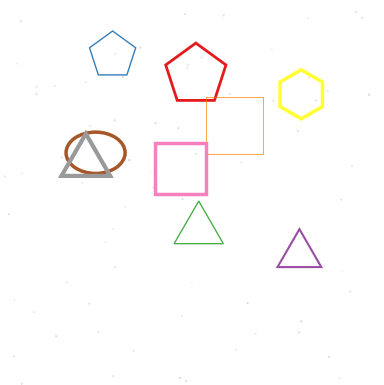[{"shape": "pentagon", "thickness": 2, "radius": 0.41, "center": [0.509, 0.806]}, {"shape": "pentagon", "thickness": 1, "radius": 0.32, "center": [0.292, 0.856]}, {"shape": "triangle", "thickness": 1, "radius": 0.37, "center": [0.516, 0.404]}, {"shape": "triangle", "thickness": 1.5, "radius": 0.33, "center": [0.778, 0.339]}, {"shape": "square", "thickness": 0.5, "radius": 0.37, "center": [0.61, 0.674]}, {"shape": "hexagon", "thickness": 2.5, "radius": 0.32, "center": [0.782, 0.755]}, {"shape": "oval", "thickness": 2.5, "radius": 0.38, "center": [0.248, 0.603]}, {"shape": "square", "thickness": 2.5, "radius": 0.33, "center": [0.468, 0.562]}, {"shape": "triangle", "thickness": 3, "radius": 0.37, "center": [0.223, 0.58]}]